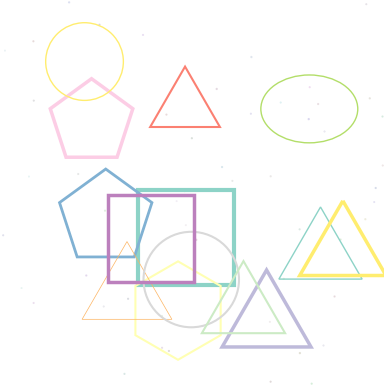[{"shape": "square", "thickness": 3, "radius": 0.62, "center": [0.483, 0.383]}, {"shape": "triangle", "thickness": 1, "radius": 0.62, "center": [0.832, 0.337]}, {"shape": "hexagon", "thickness": 1.5, "radius": 0.64, "center": [0.462, 0.193]}, {"shape": "triangle", "thickness": 2.5, "radius": 0.67, "center": [0.692, 0.165]}, {"shape": "triangle", "thickness": 1.5, "radius": 0.52, "center": [0.481, 0.722]}, {"shape": "pentagon", "thickness": 2, "radius": 0.63, "center": [0.275, 0.435]}, {"shape": "triangle", "thickness": 0.5, "radius": 0.67, "center": [0.33, 0.238]}, {"shape": "oval", "thickness": 1, "radius": 0.63, "center": [0.803, 0.717]}, {"shape": "pentagon", "thickness": 2.5, "radius": 0.56, "center": [0.238, 0.683]}, {"shape": "circle", "thickness": 1.5, "radius": 0.62, "center": [0.497, 0.274]}, {"shape": "square", "thickness": 2.5, "radius": 0.56, "center": [0.392, 0.38]}, {"shape": "triangle", "thickness": 1.5, "radius": 0.62, "center": [0.632, 0.197]}, {"shape": "triangle", "thickness": 2.5, "radius": 0.65, "center": [0.891, 0.349]}, {"shape": "circle", "thickness": 1, "radius": 0.5, "center": [0.22, 0.84]}]